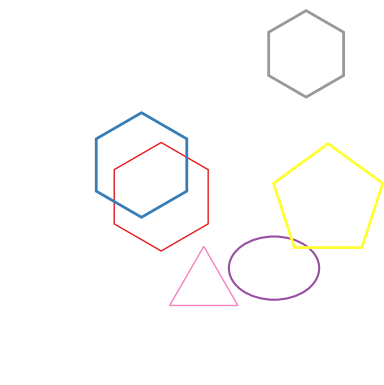[{"shape": "hexagon", "thickness": 1, "radius": 0.7, "center": [0.419, 0.489]}, {"shape": "hexagon", "thickness": 2, "radius": 0.68, "center": [0.368, 0.571]}, {"shape": "oval", "thickness": 1.5, "radius": 0.59, "center": [0.712, 0.304]}, {"shape": "pentagon", "thickness": 2, "radius": 0.75, "center": [0.852, 0.478]}, {"shape": "triangle", "thickness": 1, "radius": 0.51, "center": [0.529, 0.258]}, {"shape": "hexagon", "thickness": 2, "radius": 0.56, "center": [0.795, 0.86]}]